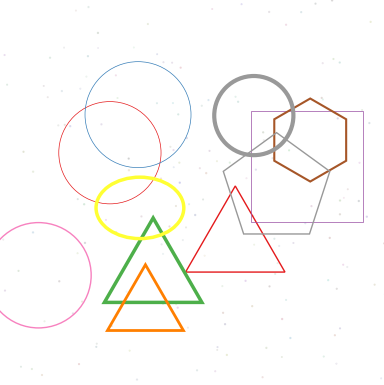[{"shape": "triangle", "thickness": 1, "radius": 0.75, "center": [0.611, 0.368]}, {"shape": "circle", "thickness": 0.5, "radius": 0.66, "center": [0.285, 0.603]}, {"shape": "circle", "thickness": 0.5, "radius": 0.69, "center": [0.358, 0.702]}, {"shape": "triangle", "thickness": 2.5, "radius": 0.73, "center": [0.398, 0.288]}, {"shape": "square", "thickness": 0.5, "radius": 0.73, "center": [0.797, 0.568]}, {"shape": "triangle", "thickness": 2, "radius": 0.57, "center": [0.378, 0.199]}, {"shape": "oval", "thickness": 2.5, "radius": 0.57, "center": [0.363, 0.46]}, {"shape": "hexagon", "thickness": 1.5, "radius": 0.54, "center": [0.806, 0.636]}, {"shape": "circle", "thickness": 1, "radius": 0.68, "center": [0.1, 0.285]}, {"shape": "circle", "thickness": 3, "radius": 0.51, "center": [0.659, 0.7]}, {"shape": "pentagon", "thickness": 1, "radius": 0.73, "center": [0.718, 0.51]}]